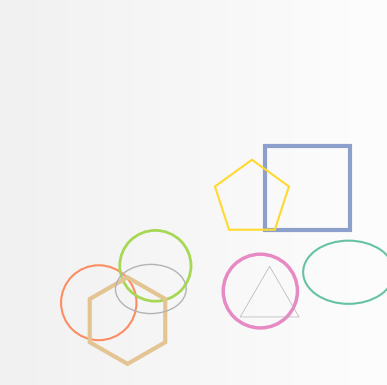[{"shape": "oval", "thickness": 1.5, "radius": 0.59, "center": [0.9, 0.293]}, {"shape": "circle", "thickness": 1.5, "radius": 0.49, "center": [0.255, 0.214]}, {"shape": "square", "thickness": 3, "radius": 0.55, "center": [0.793, 0.511]}, {"shape": "circle", "thickness": 2.5, "radius": 0.48, "center": [0.672, 0.244]}, {"shape": "circle", "thickness": 2, "radius": 0.46, "center": [0.401, 0.31]}, {"shape": "pentagon", "thickness": 1.5, "radius": 0.5, "center": [0.65, 0.485]}, {"shape": "hexagon", "thickness": 3, "radius": 0.56, "center": [0.329, 0.167]}, {"shape": "triangle", "thickness": 0.5, "radius": 0.44, "center": [0.696, 0.221]}, {"shape": "oval", "thickness": 1, "radius": 0.46, "center": [0.389, 0.249]}]